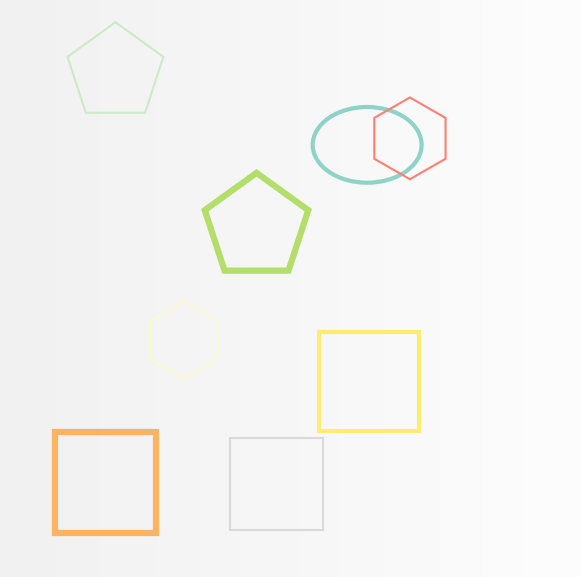[{"shape": "oval", "thickness": 2, "radius": 0.47, "center": [0.632, 0.748]}, {"shape": "hexagon", "thickness": 0.5, "radius": 0.33, "center": [0.317, 0.41]}, {"shape": "hexagon", "thickness": 1, "radius": 0.35, "center": [0.705, 0.76]}, {"shape": "square", "thickness": 3, "radius": 0.44, "center": [0.182, 0.163]}, {"shape": "pentagon", "thickness": 3, "radius": 0.47, "center": [0.441, 0.606]}, {"shape": "square", "thickness": 1, "radius": 0.4, "center": [0.476, 0.162]}, {"shape": "pentagon", "thickness": 1, "radius": 0.43, "center": [0.199, 0.874]}, {"shape": "square", "thickness": 2, "radius": 0.43, "center": [0.635, 0.338]}]